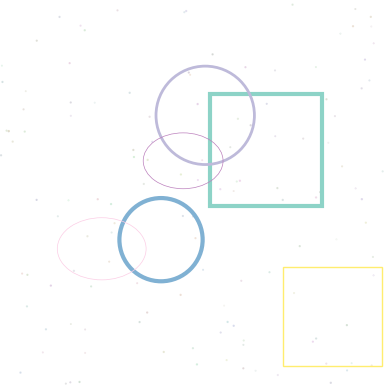[{"shape": "square", "thickness": 3, "radius": 0.73, "center": [0.691, 0.61]}, {"shape": "circle", "thickness": 2, "radius": 0.64, "center": [0.533, 0.7]}, {"shape": "circle", "thickness": 3, "radius": 0.54, "center": [0.418, 0.377]}, {"shape": "oval", "thickness": 0.5, "radius": 0.58, "center": [0.264, 0.354]}, {"shape": "oval", "thickness": 0.5, "radius": 0.52, "center": [0.476, 0.582]}, {"shape": "square", "thickness": 1, "radius": 0.64, "center": [0.864, 0.178]}]